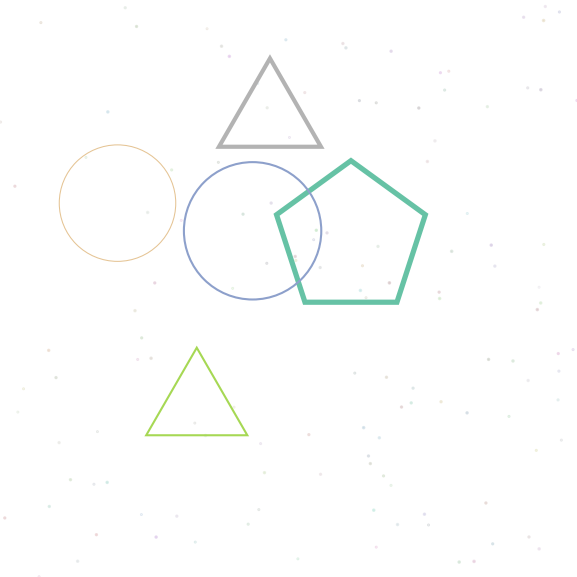[{"shape": "pentagon", "thickness": 2.5, "radius": 0.68, "center": [0.608, 0.585]}, {"shape": "circle", "thickness": 1, "radius": 0.59, "center": [0.437, 0.599]}, {"shape": "triangle", "thickness": 1, "radius": 0.51, "center": [0.341, 0.296]}, {"shape": "circle", "thickness": 0.5, "radius": 0.5, "center": [0.203, 0.647]}, {"shape": "triangle", "thickness": 2, "radius": 0.51, "center": [0.467, 0.796]}]